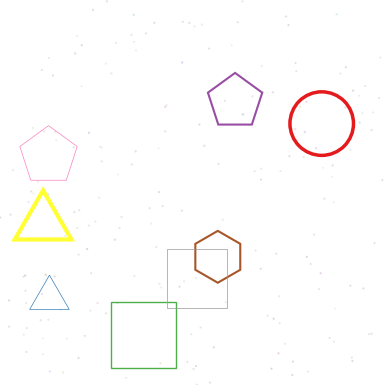[{"shape": "circle", "thickness": 2.5, "radius": 0.41, "center": [0.836, 0.679]}, {"shape": "triangle", "thickness": 0.5, "radius": 0.3, "center": [0.128, 0.226]}, {"shape": "square", "thickness": 1, "radius": 0.42, "center": [0.372, 0.13]}, {"shape": "pentagon", "thickness": 1.5, "radius": 0.37, "center": [0.611, 0.736]}, {"shape": "triangle", "thickness": 3, "radius": 0.42, "center": [0.112, 0.42]}, {"shape": "hexagon", "thickness": 1.5, "radius": 0.34, "center": [0.566, 0.333]}, {"shape": "pentagon", "thickness": 0.5, "radius": 0.39, "center": [0.126, 0.595]}, {"shape": "square", "thickness": 0.5, "radius": 0.39, "center": [0.512, 0.277]}]